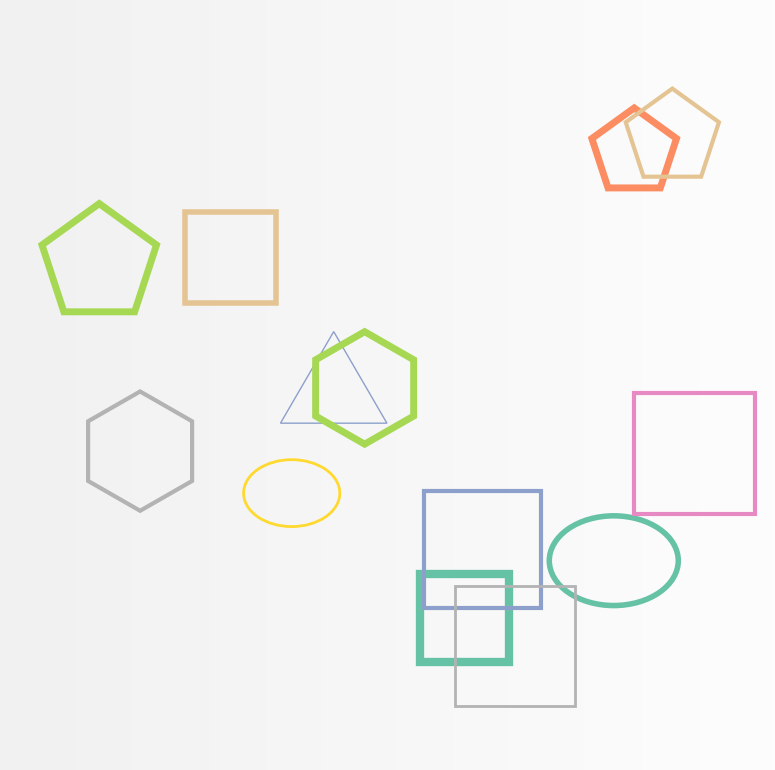[{"shape": "oval", "thickness": 2, "radius": 0.42, "center": [0.792, 0.272]}, {"shape": "square", "thickness": 3, "radius": 0.29, "center": [0.6, 0.198]}, {"shape": "pentagon", "thickness": 2.5, "radius": 0.29, "center": [0.818, 0.802]}, {"shape": "square", "thickness": 1.5, "radius": 0.38, "center": [0.622, 0.286]}, {"shape": "triangle", "thickness": 0.5, "radius": 0.4, "center": [0.431, 0.49]}, {"shape": "square", "thickness": 1.5, "radius": 0.39, "center": [0.896, 0.411]}, {"shape": "hexagon", "thickness": 2.5, "radius": 0.37, "center": [0.471, 0.496]}, {"shape": "pentagon", "thickness": 2.5, "radius": 0.39, "center": [0.128, 0.658]}, {"shape": "oval", "thickness": 1, "radius": 0.31, "center": [0.376, 0.36]}, {"shape": "pentagon", "thickness": 1.5, "radius": 0.32, "center": [0.868, 0.822]}, {"shape": "square", "thickness": 2, "radius": 0.29, "center": [0.297, 0.665]}, {"shape": "square", "thickness": 1, "radius": 0.39, "center": [0.665, 0.161]}, {"shape": "hexagon", "thickness": 1.5, "radius": 0.39, "center": [0.181, 0.414]}]